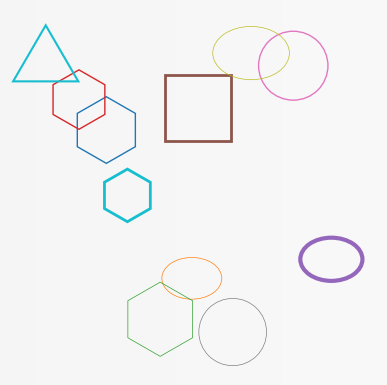[{"shape": "hexagon", "thickness": 1, "radius": 0.43, "center": [0.274, 0.662]}, {"shape": "oval", "thickness": 0.5, "radius": 0.39, "center": [0.495, 0.277]}, {"shape": "hexagon", "thickness": 0.5, "radius": 0.48, "center": [0.413, 0.171]}, {"shape": "hexagon", "thickness": 1, "radius": 0.39, "center": [0.204, 0.741]}, {"shape": "oval", "thickness": 3, "radius": 0.4, "center": [0.855, 0.327]}, {"shape": "square", "thickness": 2, "radius": 0.42, "center": [0.51, 0.72]}, {"shape": "circle", "thickness": 1, "radius": 0.45, "center": [0.757, 0.829]}, {"shape": "circle", "thickness": 0.5, "radius": 0.44, "center": [0.601, 0.138]}, {"shape": "oval", "thickness": 0.5, "radius": 0.49, "center": [0.648, 0.862]}, {"shape": "triangle", "thickness": 1.5, "radius": 0.49, "center": [0.118, 0.837]}, {"shape": "hexagon", "thickness": 2, "radius": 0.34, "center": [0.329, 0.492]}]